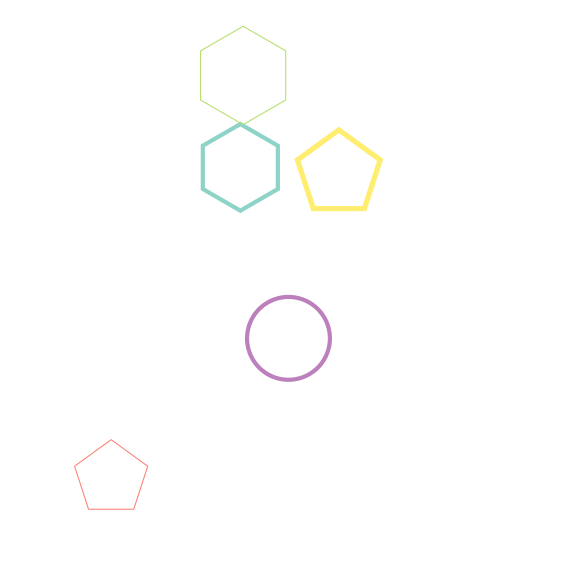[{"shape": "hexagon", "thickness": 2, "radius": 0.38, "center": [0.416, 0.709]}, {"shape": "pentagon", "thickness": 0.5, "radius": 0.33, "center": [0.192, 0.171]}, {"shape": "hexagon", "thickness": 0.5, "radius": 0.43, "center": [0.421, 0.869]}, {"shape": "circle", "thickness": 2, "radius": 0.36, "center": [0.5, 0.413]}, {"shape": "pentagon", "thickness": 2.5, "radius": 0.38, "center": [0.587, 0.699]}]